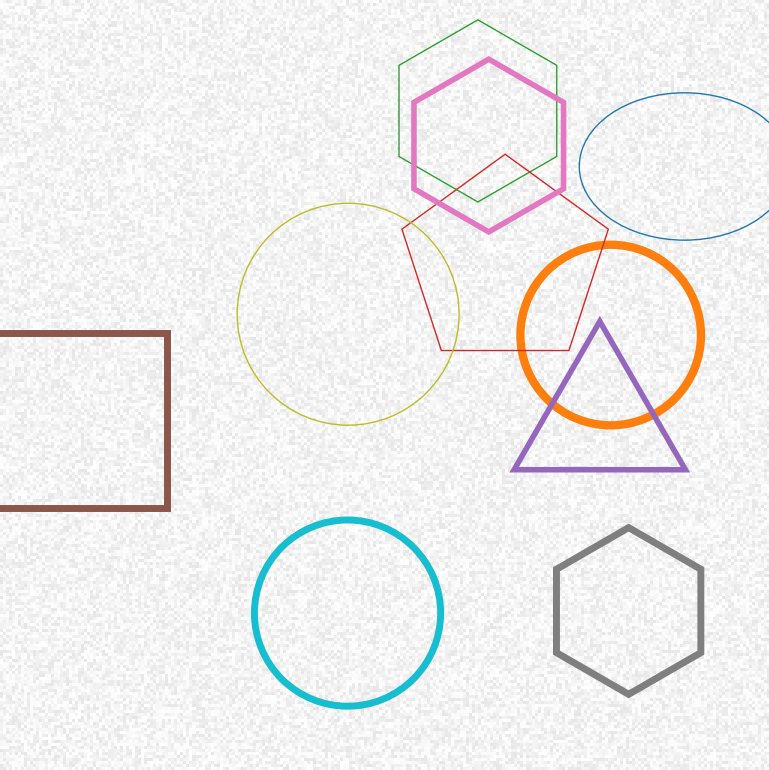[{"shape": "oval", "thickness": 0.5, "radius": 0.68, "center": [0.889, 0.784]}, {"shape": "circle", "thickness": 3, "radius": 0.59, "center": [0.793, 0.565]}, {"shape": "hexagon", "thickness": 0.5, "radius": 0.59, "center": [0.621, 0.856]}, {"shape": "pentagon", "thickness": 0.5, "radius": 0.7, "center": [0.656, 0.659]}, {"shape": "triangle", "thickness": 2, "radius": 0.64, "center": [0.779, 0.454]}, {"shape": "square", "thickness": 2.5, "radius": 0.57, "center": [0.104, 0.454]}, {"shape": "hexagon", "thickness": 2, "radius": 0.56, "center": [0.635, 0.811]}, {"shape": "hexagon", "thickness": 2.5, "radius": 0.54, "center": [0.816, 0.207]}, {"shape": "circle", "thickness": 0.5, "radius": 0.72, "center": [0.452, 0.592]}, {"shape": "circle", "thickness": 2.5, "radius": 0.6, "center": [0.451, 0.204]}]